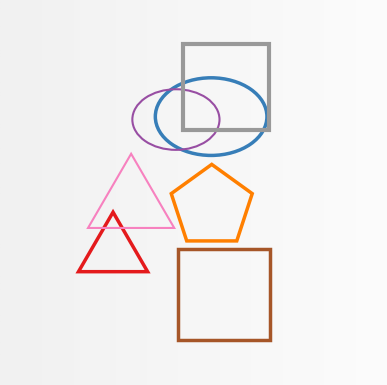[{"shape": "triangle", "thickness": 2.5, "radius": 0.52, "center": [0.292, 0.346]}, {"shape": "oval", "thickness": 2.5, "radius": 0.72, "center": [0.545, 0.697]}, {"shape": "oval", "thickness": 1.5, "radius": 0.56, "center": [0.454, 0.689]}, {"shape": "pentagon", "thickness": 2.5, "radius": 0.55, "center": [0.546, 0.463]}, {"shape": "square", "thickness": 2.5, "radius": 0.59, "center": [0.578, 0.235]}, {"shape": "triangle", "thickness": 1.5, "radius": 0.64, "center": [0.338, 0.472]}, {"shape": "square", "thickness": 3, "radius": 0.55, "center": [0.582, 0.774]}]